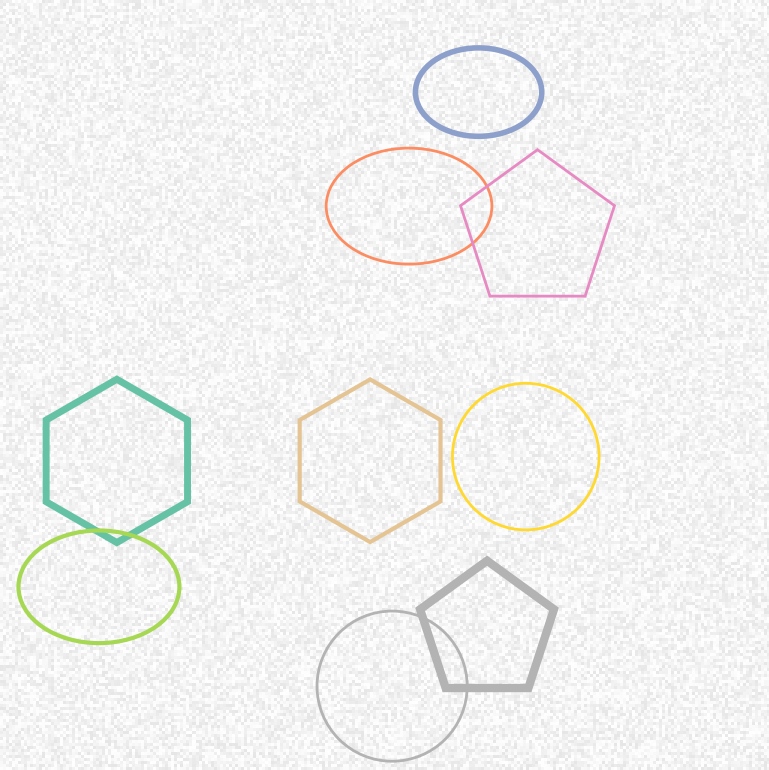[{"shape": "hexagon", "thickness": 2.5, "radius": 0.53, "center": [0.152, 0.401]}, {"shape": "oval", "thickness": 1, "radius": 0.54, "center": [0.531, 0.732]}, {"shape": "oval", "thickness": 2, "radius": 0.41, "center": [0.622, 0.88]}, {"shape": "pentagon", "thickness": 1, "radius": 0.53, "center": [0.698, 0.7]}, {"shape": "oval", "thickness": 1.5, "radius": 0.52, "center": [0.129, 0.238]}, {"shape": "circle", "thickness": 1, "radius": 0.48, "center": [0.683, 0.407]}, {"shape": "hexagon", "thickness": 1.5, "radius": 0.53, "center": [0.481, 0.402]}, {"shape": "pentagon", "thickness": 3, "radius": 0.46, "center": [0.633, 0.18]}, {"shape": "circle", "thickness": 1, "radius": 0.49, "center": [0.509, 0.109]}]